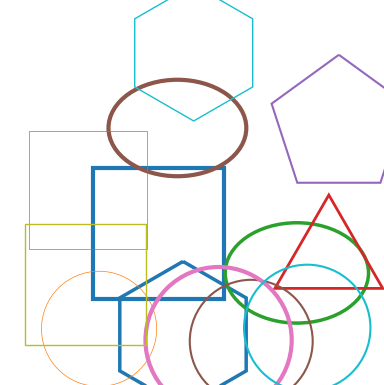[{"shape": "hexagon", "thickness": 2.5, "radius": 0.95, "center": [0.475, 0.131]}, {"shape": "square", "thickness": 3, "radius": 0.85, "center": [0.412, 0.394]}, {"shape": "circle", "thickness": 0.5, "radius": 0.75, "center": [0.257, 0.146]}, {"shape": "oval", "thickness": 2.5, "radius": 0.93, "center": [0.771, 0.291]}, {"shape": "triangle", "thickness": 2, "radius": 0.81, "center": [0.854, 0.332]}, {"shape": "pentagon", "thickness": 1.5, "radius": 0.92, "center": [0.88, 0.674]}, {"shape": "circle", "thickness": 1.5, "radius": 0.8, "center": [0.653, 0.114]}, {"shape": "oval", "thickness": 3, "radius": 0.89, "center": [0.461, 0.668]}, {"shape": "circle", "thickness": 3, "radius": 0.95, "center": [0.568, 0.117]}, {"shape": "square", "thickness": 0.5, "radius": 0.77, "center": [0.229, 0.507]}, {"shape": "square", "thickness": 1, "radius": 0.79, "center": [0.223, 0.26]}, {"shape": "hexagon", "thickness": 1, "radius": 0.88, "center": [0.503, 0.863]}, {"shape": "circle", "thickness": 1.5, "radius": 0.82, "center": [0.798, 0.148]}]